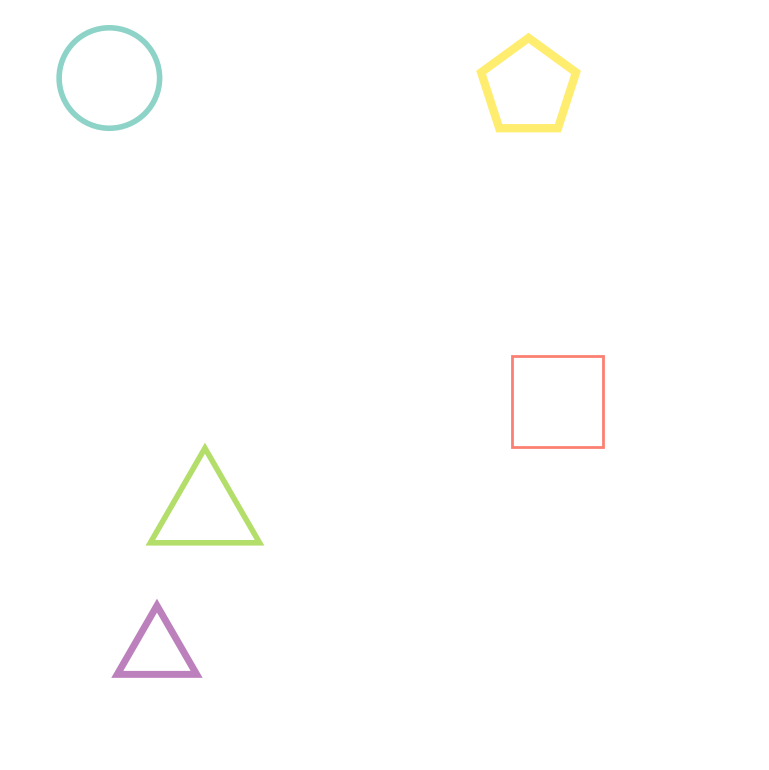[{"shape": "circle", "thickness": 2, "radius": 0.33, "center": [0.142, 0.899]}, {"shape": "square", "thickness": 1, "radius": 0.29, "center": [0.724, 0.478]}, {"shape": "triangle", "thickness": 2, "radius": 0.41, "center": [0.266, 0.336]}, {"shape": "triangle", "thickness": 2.5, "radius": 0.3, "center": [0.204, 0.154]}, {"shape": "pentagon", "thickness": 3, "radius": 0.32, "center": [0.686, 0.886]}]